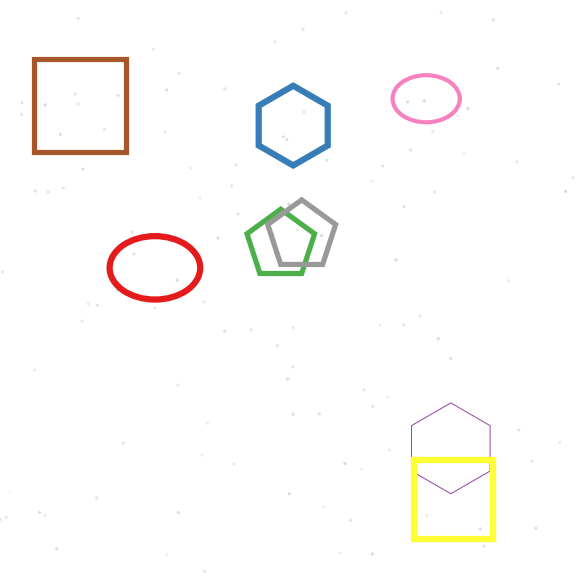[{"shape": "oval", "thickness": 3, "radius": 0.39, "center": [0.268, 0.535]}, {"shape": "hexagon", "thickness": 3, "radius": 0.35, "center": [0.508, 0.782]}, {"shape": "pentagon", "thickness": 2.5, "radius": 0.31, "center": [0.486, 0.575]}, {"shape": "hexagon", "thickness": 0.5, "radius": 0.39, "center": [0.781, 0.223]}, {"shape": "square", "thickness": 3, "radius": 0.34, "center": [0.785, 0.135]}, {"shape": "square", "thickness": 2.5, "radius": 0.4, "center": [0.139, 0.816]}, {"shape": "oval", "thickness": 2, "radius": 0.29, "center": [0.738, 0.828]}, {"shape": "pentagon", "thickness": 2.5, "radius": 0.31, "center": [0.522, 0.591]}]